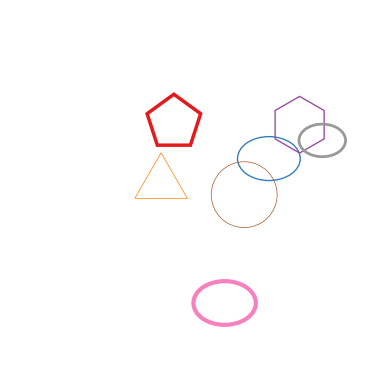[{"shape": "pentagon", "thickness": 2.5, "radius": 0.37, "center": [0.452, 0.682]}, {"shape": "oval", "thickness": 1, "radius": 0.41, "center": [0.698, 0.588]}, {"shape": "hexagon", "thickness": 1, "radius": 0.37, "center": [0.778, 0.676]}, {"shape": "triangle", "thickness": 0.5, "radius": 0.39, "center": [0.418, 0.524]}, {"shape": "circle", "thickness": 0.5, "radius": 0.43, "center": [0.634, 0.494]}, {"shape": "oval", "thickness": 3, "radius": 0.41, "center": [0.583, 0.213]}, {"shape": "oval", "thickness": 2, "radius": 0.3, "center": [0.837, 0.635]}]